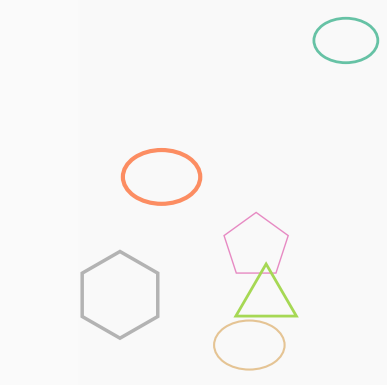[{"shape": "oval", "thickness": 2, "radius": 0.41, "center": [0.893, 0.895]}, {"shape": "oval", "thickness": 3, "radius": 0.5, "center": [0.417, 0.54]}, {"shape": "pentagon", "thickness": 1, "radius": 0.44, "center": [0.661, 0.361]}, {"shape": "triangle", "thickness": 2, "radius": 0.45, "center": [0.687, 0.224]}, {"shape": "oval", "thickness": 1.5, "radius": 0.45, "center": [0.643, 0.104]}, {"shape": "hexagon", "thickness": 2.5, "radius": 0.56, "center": [0.31, 0.234]}]